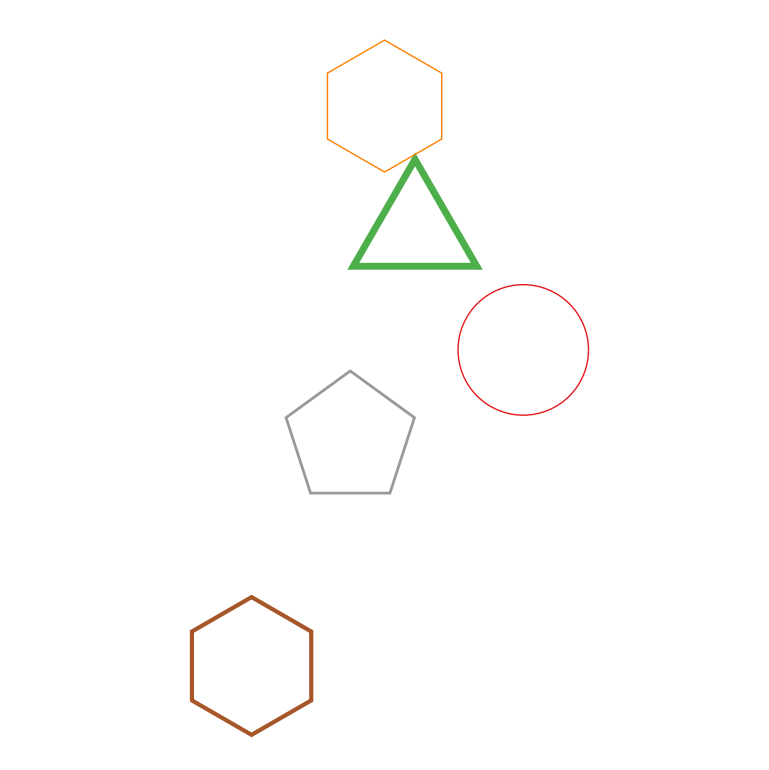[{"shape": "circle", "thickness": 0.5, "radius": 0.42, "center": [0.68, 0.546]}, {"shape": "triangle", "thickness": 2.5, "radius": 0.46, "center": [0.539, 0.7]}, {"shape": "hexagon", "thickness": 0.5, "radius": 0.43, "center": [0.499, 0.862]}, {"shape": "hexagon", "thickness": 1.5, "radius": 0.45, "center": [0.327, 0.135]}, {"shape": "pentagon", "thickness": 1, "radius": 0.44, "center": [0.455, 0.431]}]